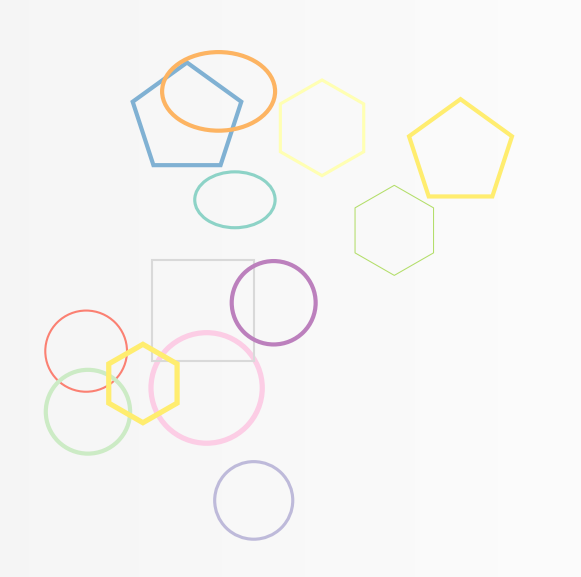[{"shape": "oval", "thickness": 1.5, "radius": 0.35, "center": [0.404, 0.653]}, {"shape": "hexagon", "thickness": 1.5, "radius": 0.41, "center": [0.554, 0.778]}, {"shape": "circle", "thickness": 1.5, "radius": 0.34, "center": [0.437, 0.133]}, {"shape": "circle", "thickness": 1, "radius": 0.35, "center": [0.148, 0.391]}, {"shape": "pentagon", "thickness": 2, "radius": 0.49, "center": [0.322, 0.793]}, {"shape": "oval", "thickness": 2, "radius": 0.49, "center": [0.376, 0.841]}, {"shape": "hexagon", "thickness": 0.5, "radius": 0.39, "center": [0.678, 0.6]}, {"shape": "circle", "thickness": 2.5, "radius": 0.48, "center": [0.355, 0.327]}, {"shape": "square", "thickness": 1, "radius": 0.44, "center": [0.349, 0.461]}, {"shape": "circle", "thickness": 2, "radius": 0.36, "center": [0.471, 0.475]}, {"shape": "circle", "thickness": 2, "radius": 0.36, "center": [0.151, 0.286]}, {"shape": "pentagon", "thickness": 2, "radius": 0.47, "center": [0.792, 0.734]}, {"shape": "hexagon", "thickness": 2.5, "radius": 0.34, "center": [0.246, 0.335]}]